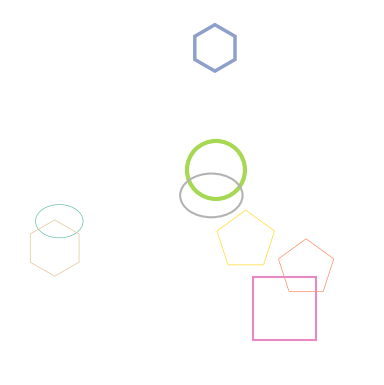[{"shape": "oval", "thickness": 0.5, "radius": 0.31, "center": [0.154, 0.425]}, {"shape": "pentagon", "thickness": 0.5, "radius": 0.38, "center": [0.795, 0.304]}, {"shape": "hexagon", "thickness": 2.5, "radius": 0.3, "center": [0.558, 0.876]}, {"shape": "square", "thickness": 1.5, "radius": 0.4, "center": [0.739, 0.199]}, {"shape": "circle", "thickness": 3, "radius": 0.38, "center": [0.561, 0.559]}, {"shape": "pentagon", "thickness": 0.5, "radius": 0.39, "center": [0.638, 0.376]}, {"shape": "hexagon", "thickness": 0.5, "radius": 0.37, "center": [0.142, 0.356]}, {"shape": "oval", "thickness": 1.5, "radius": 0.41, "center": [0.549, 0.492]}]